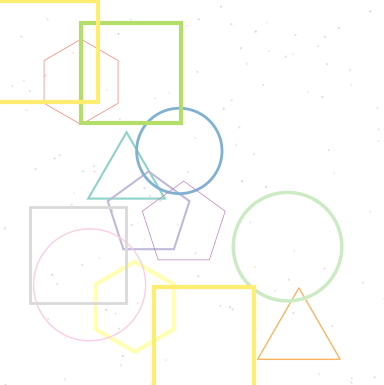[{"shape": "triangle", "thickness": 1.5, "radius": 0.57, "center": [0.329, 0.542]}, {"shape": "hexagon", "thickness": 3, "radius": 0.58, "center": [0.35, 0.203]}, {"shape": "pentagon", "thickness": 1.5, "radius": 0.56, "center": [0.386, 0.443]}, {"shape": "hexagon", "thickness": 0.5, "radius": 0.55, "center": [0.211, 0.787]}, {"shape": "circle", "thickness": 2, "radius": 0.55, "center": [0.466, 0.608]}, {"shape": "triangle", "thickness": 1, "radius": 0.62, "center": [0.776, 0.129]}, {"shape": "square", "thickness": 3, "radius": 0.65, "center": [0.341, 0.81]}, {"shape": "circle", "thickness": 1, "radius": 0.73, "center": [0.233, 0.26]}, {"shape": "square", "thickness": 2, "radius": 0.62, "center": [0.202, 0.338]}, {"shape": "pentagon", "thickness": 0.5, "radius": 0.57, "center": [0.477, 0.417]}, {"shape": "circle", "thickness": 2.5, "radius": 0.7, "center": [0.747, 0.359]}, {"shape": "square", "thickness": 3, "radius": 0.65, "center": [0.122, 0.866]}, {"shape": "square", "thickness": 3, "radius": 0.65, "center": [0.53, 0.123]}]